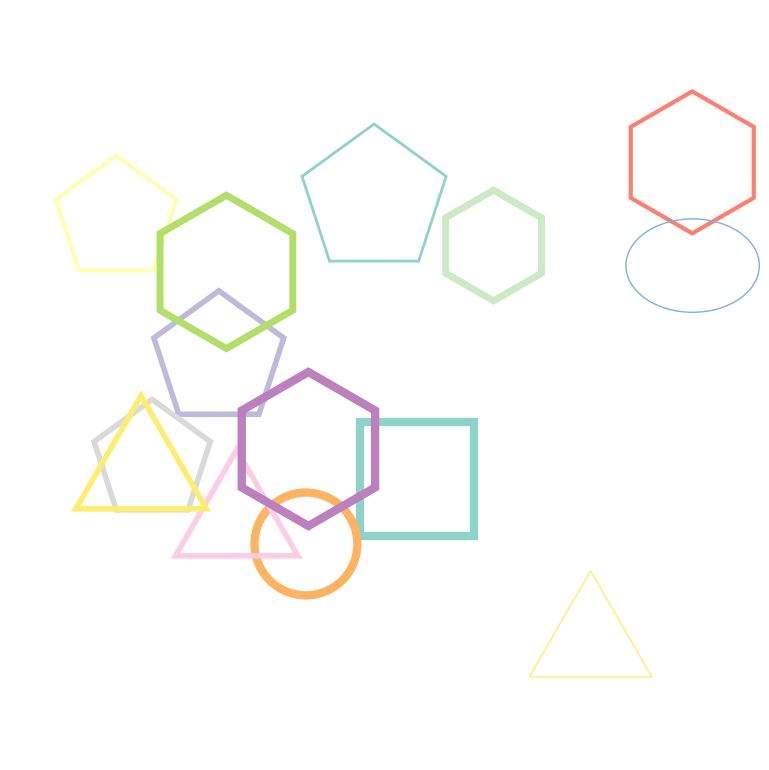[{"shape": "square", "thickness": 3, "radius": 0.37, "center": [0.542, 0.378]}, {"shape": "pentagon", "thickness": 1, "radius": 0.49, "center": [0.486, 0.741]}, {"shape": "pentagon", "thickness": 1.5, "radius": 0.41, "center": [0.151, 0.715]}, {"shape": "pentagon", "thickness": 2, "radius": 0.44, "center": [0.284, 0.534]}, {"shape": "hexagon", "thickness": 1.5, "radius": 0.46, "center": [0.899, 0.789]}, {"shape": "oval", "thickness": 0.5, "radius": 0.43, "center": [0.9, 0.655]}, {"shape": "circle", "thickness": 3, "radius": 0.33, "center": [0.397, 0.294]}, {"shape": "hexagon", "thickness": 2.5, "radius": 0.5, "center": [0.294, 0.647]}, {"shape": "triangle", "thickness": 2, "radius": 0.46, "center": [0.307, 0.324]}, {"shape": "pentagon", "thickness": 2, "radius": 0.4, "center": [0.198, 0.402]}, {"shape": "hexagon", "thickness": 3, "radius": 0.5, "center": [0.401, 0.417]}, {"shape": "hexagon", "thickness": 2.5, "radius": 0.36, "center": [0.641, 0.681]}, {"shape": "triangle", "thickness": 2, "radius": 0.49, "center": [0.183, 0.388]}, {"shape": "triangle", "thickness": 0.5, "radius": 0.46, "center": [0.767, 0.167]}]